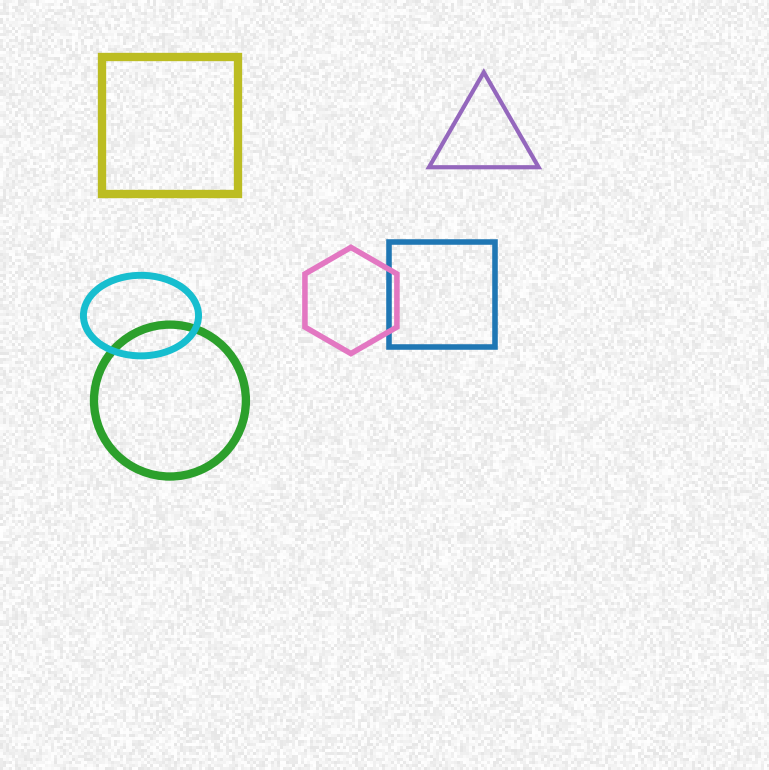[{"shape": "square", "thickness": 2, "radius": 0.34, "center": [0.574, 0.618]}, {"shape": "circle", "thickness": 3, "radius": 0.49, "center": [0.221, 0.48]}, {"shape": "triangle", "thickness": 1.5, "radius": 0.41, "center": [0.628, 0.824]}, {"shape": "hexagon", "thickness": 2, "radius": 0.34, "center": [0.456, 0.61]}, {"shape": "square", "thickness": 3, "radius": 0.44, "center": [0.221, 0.837]}, {"shape": "oval", "thickness": 2.5, "radius": 0.37, "center": [0.183, 0.59]}]